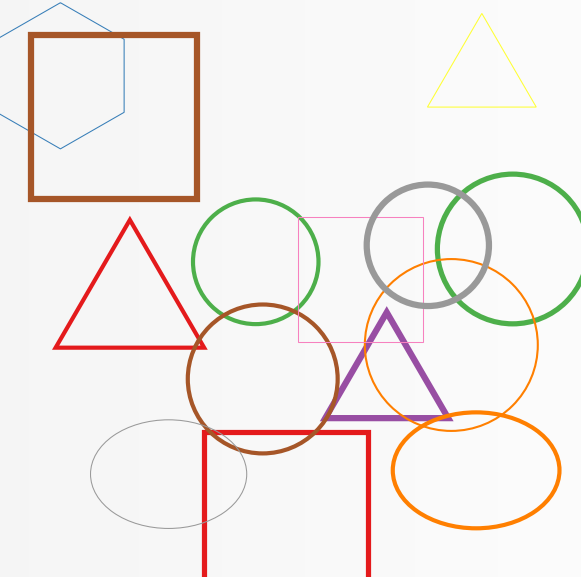[{"shape": "square", "thickness": 2.5, "radius": 0.71, "center": [0.492, 0.11]}, {"shape": "triangle", "thickness": 2, "radius": 0.74, "center": [0.223, 0.471]}, {"shape": "hexagon", "thickness": 0.5, "radius": 0.63, "center": [0.104, 0.868]}, {"shape": "circle", "thickness": 2, "radius": 0.54, "center": [0.44, 0.546]}, {"shape": "circle", "thickness": 2.5, "radius": 0.65, "center": [0.882, 0.568]}, {"shape": "triangle", "thickness": 3, "radius": 0.61, "center": [0.665, 0.336]}, {"shape": "circle", "thickness": 1, "radius": 0.74, "center": [0.776, 0.402]}, {"shape": "oval", "thickness": 2, "radius": 0.72, "center": [0.819, 0.185]}, {"shape": "triangle", "thickness": 0.5, "radius": 0.54, "center": [0.829, 0.868]}, {"shape": "circle", "thickness": 2, "radius": 0.64, "center": [0.452, 0.343]}, {"shape": "square", "thickness": 3, "radius": 0.71, "center": [0.196, 0.796]}, {"shape": "square", "thickness": 0.5, "radius": 0.54, "center": [0.62, 0.515]}, {"shape": "oval", "thickness": 0.5, "radius": 0.67, "center": [0.29, 0.178]}, {"shape": "circle", "thickness": 3, "radius": 0.53, "center": [0.736, 0.574]}]